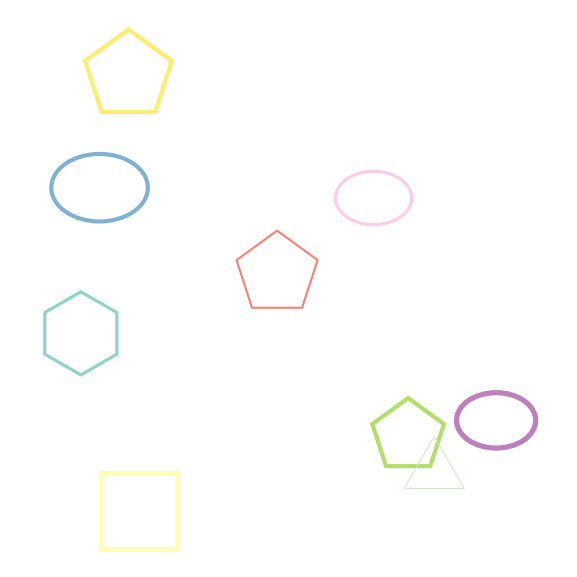[{"shape": "hexagon", "thickness": 1.5, "radius": 0.36, "center": [0.14, 0.422]}, {"shape": "square", "thickness": 2.5, "radius": 0.33, "center": [0.241, 0.115]}, {"shape": "pentagon", "thickness": 1, "radius": 0.37, "center": [0.48, 0.526]}, {"shape": "oval", "thickness": 2, "radius": 0.42, "center": [0.172, 0.674]}, {"shape": "pentagon", "thickness": 2, "radius": 0.33, "center": [0.707, 0.245]}, {"shape": "oval", "thickness": 1.5, "radius": 0.33, "center": [0.647, 0.656]}, {"shape": "oval", "thickness": 2.5, "radius": 0.34, "center": [0.859, 0.271]}, {"shape": "triangle", "thickness": 0.5, "radius": 0.3, "center": [0.752, 0.183]}, {"shape": "pentagon", "thickness": 2, "radius": 0.39, "center": [0.222, 0.869]}]